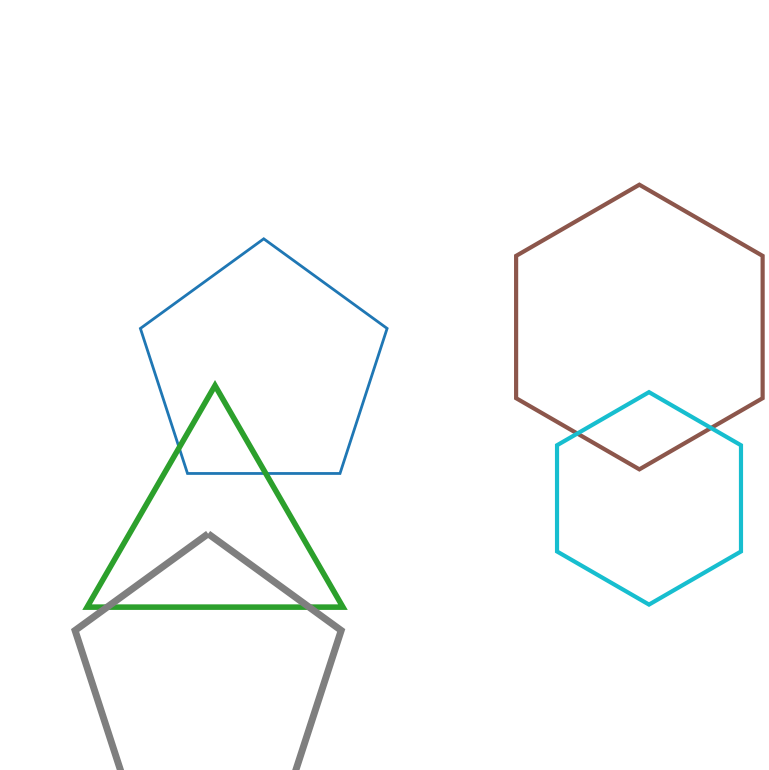[{"shape": "pentagon", "thickness": 1, "radius": 0.84, "center": [0.343, 0.521]}, {"shape": "triangle", "thickness": 2, "radius": 0.96, "center": [0.279, 0.307]}, {"shape": "hexagon", "thickness": 1.5, "radius": 0.92, "center": [0.83, 0.575]}, {"shape": "pentagon", "thickness": 2.5, "radius": 0.91, "center": [0.27, 0.125]}, {"shape": "hexagon", "thickness": 1.5, "radius": 0.69, "center": [0.843, 0.353]}]